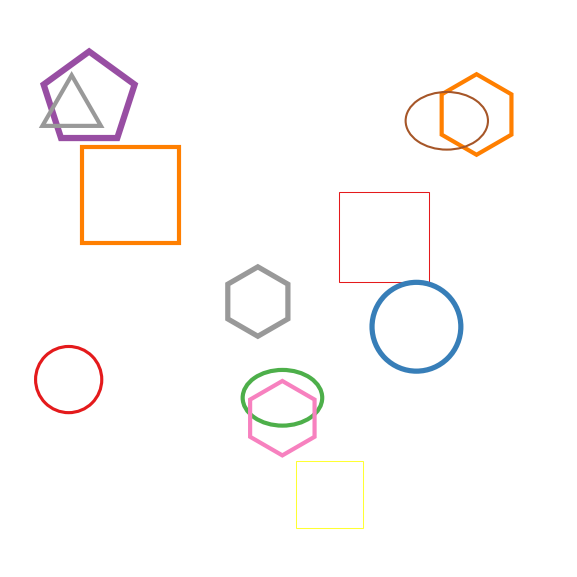[{"shape": "square", "thickness": 0.5, "radius": 0.39, "center": [0.665, 0.588]}, {"shape": "circle", "thickness": 1.5, "radius": 0.29, "center": [0.119, 0.342]}, {"shape": "circle", "thickness": 2.5, "radius": 0.38, "center": [0.721, 0.433]}, {"shape": "oval", "thickness": 2, "radius": 0.34, "center": [0.489, 0.31]}, {"shape": "pentagon", "thickness": 3, "radius": 0.41, "center": [0.154, 0.827]}, {"shape": "hexagon", "thickness": 2, "radius": 0.35, "center": [0.825, 0.801]}, {"shape": "square", "thickness": 2, "radius": 0.42, "center": [0.226, 0.661]}, {"shape": "square", "thickness": 0.5, "radius": 0.29, "center": [0.571, 0.143]}, {"shape": "oval", "thickness": 1, "radius": 0.36, "center": [0.774, 0.79]}, {"shape": "hexagon", "thickness": 2, "radius": 0.32, "center": [0.489, 0.275]}, {"shape": "hexagon", "thickness": 2.5, "radius": 0.3, "center": [0.446, 0.477]}, {"shape": "triangle", "thickness": 2, "radius": 0.29, "center": [0.124, 0.81]}]